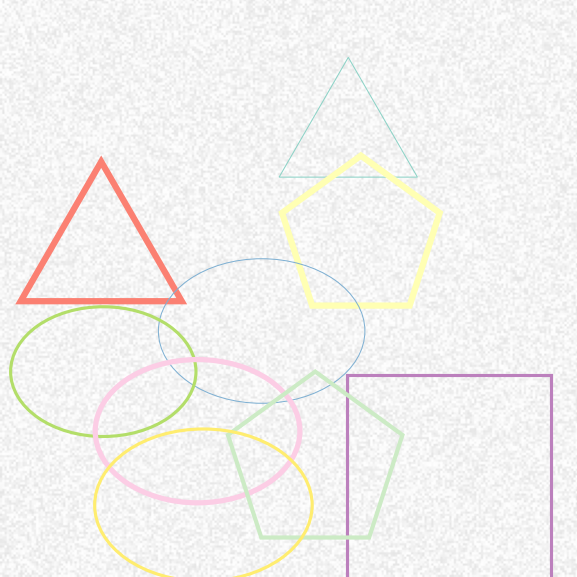[{"shape": "triangle", "thickness": 0.5, "radius": 0.69, "center": [0.603, 0.762]}, {"shape": "pentagon", "thickness": 3, "radius": 0.72, "center": [0.625, 0.586]}, {"shape": "triangle", "thickness": 3, "radius": 0.81, "center": [0.175, 0.558]}, {"shape": "oval", "thickness": 0.5, "radius": 0.89, "center": [0.453, 0.426]}, {"shape": "oval", "thickness": 1.5, "radius": 0.8, "center": [0.179, 0.356]}, {"shape": "oval", "thickness": 2.5, "radius": 0.89, "center": [0.342, 0.253]}, {"shape": "square", "thickness": 1.5, "radius": 0.88, "center": [0.778, 0.173]}, {"shape": "pentagon", "thickness": 2, "radius": 0.79, "center": [0.546, 0.197]}, {"shape": "oval", "thickness": 1.5, "radius": 0.94, "center": [0.352, 0.124]}]